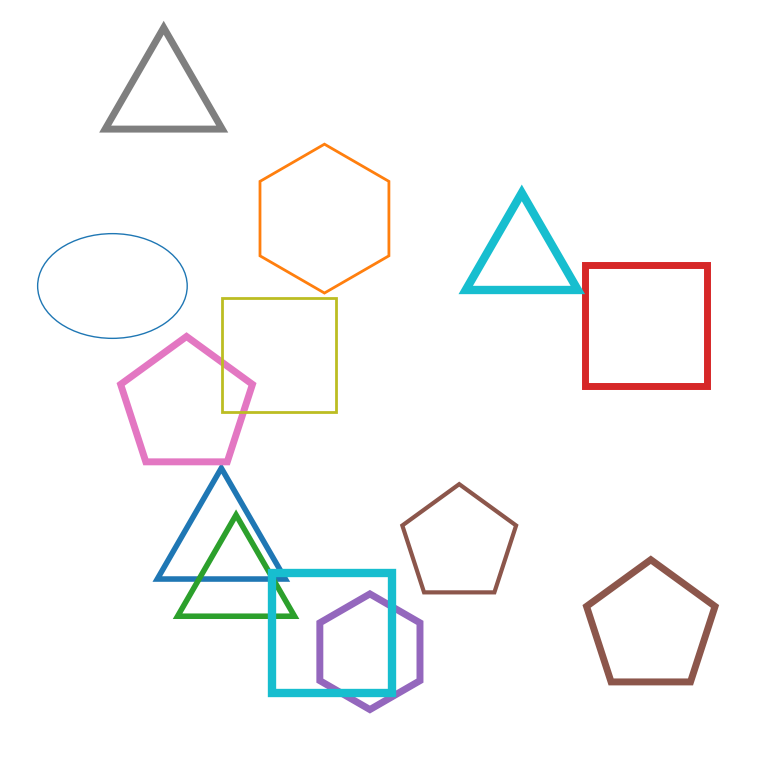[{"shape": "triangle", "thickness": 2, "radius": 0.48, "center": [0.287, 0.296]}, {"shape": "oval", "thickness": 0.5, "radius": 0.49, "center": [0.146, 0.629]}, {"shape": "hexagon", "thickness": 1, "radius": 0.48, "center": [0.421, 0.716]}, {"shape": "triangle", "thickness": 2, "radius": 0.44, "center": [0.307, 0.244]}, {"shape": "square", "thickness": 2.5, "radius": 0.39, "center": [0.839, 0.577]}, {"shape": "hexagon", "thickness": 2.5, "radius": 0.38, "center": [0.48, 0.154]}, {"shape": "pentagon", "thickness": 2.5, "radius": 0.44, "center": [0.845, 0.185]}, {"shape": "pentagon", "thickness": 1.5, "radius": 0.39, "center": [0.596, 0.294]}, {"shape": "pentagon", "thickness": 2.5, "radius": 0.45, "center": [0.242, 0.473]}, {"shape": "triangle", "thickness": 2.5, "radius": 0.44, "center": [0.213, 0.876]}, {"shape": "square", "thickness": 1, "radius": 0.37, "center": [0.362, 0.539]}, {"shape": "square", "thickness": 3, "radius": 0.39, "center": [0.431, 0.178]}, {"shape": "triangle", "thickness": 3, "radius": 0.42, "center": [0.678, 0.665]}]